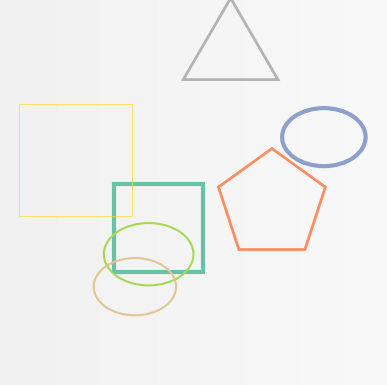[{"shape": "square", "thickness": 3, "radius": 0.57, "center": [0.409, 0.408]}, {"shape": "pentagon", "thickness": 2, "radius": 0.73, "center": [0.702, 0.469]}, {"shape": "oval", "thickness": 3, "radius": 0.54, "center": [0.836, 0.644]}, {"shape": "oval", "thickness": 1.5, "radius": 0.58, "center": [0.384, 0.34]}, {"shape": "square", "thickness": 0.5, "radius": 0.73, "center": [0.196, 0.584]}, {"shape": "oval", "thickness": 1.5, "radius": 0.53, "center": [0.348, 0.255]}, {"shape": "triangle", "thickness": 2, "radius": 0.71, "center": [0.595, 0.864]}]